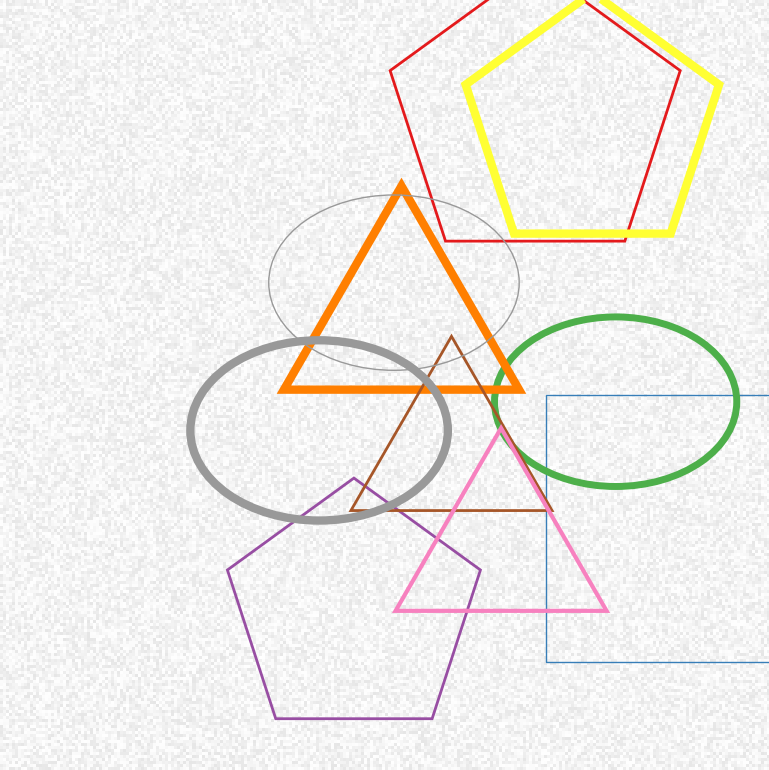[{"shape": "pentagon", "thickness": 1, "radius": 0.99, "center": [0.695, 0.847]}, {"shape": "square", "thickness": 0.5, "radius": 0.87, "center": [0.883, 0.313]}, {"shape": "oval", "thickness": 2.5, "radius": 0.79, "center": [0.8, 0.478]}, {"shape": "pentagon", "thickness": 1, "radius": 0.86, "center": [0.46, 0.206]}, {"shape": "triangle", "thickness": 3, "radius": 0.88, "center": [0.521, 0.582]}, {"shape": "pentagon", "thickness": 3, "radius": 0.87, "center": [0.769, 0.837]}, {"shape": "triangle", "thickness": 1, "radius": 0.75, "center": [0.586, 0.412]}, {"shape": "triangle", "thickness": 1.5, "radius": 0.79, "center": [0.651, 0.286]}, {"shape": "oval", "thickness": 0.5, "radius": 0.81, "center": [0.512, 0.633]}, {"shape": "oval", "thickness": 3, "radius": 0.84, "center": [0.414, 0.441]}]